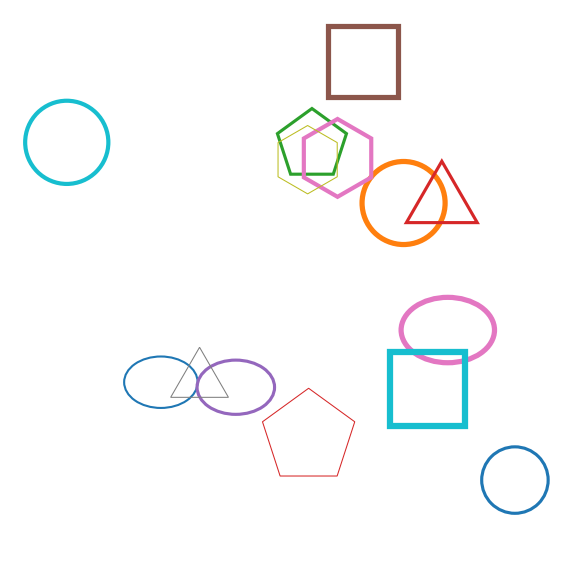[{"shape": "circle", "thickness": 1.5, "radius": 0.29, "center": [0.892, 0.168]}, {"shape": "oval", "thickness": 1, "radius": 0.32, "center": [0.279, 0.337]}, {"shape": "circle", "thickness": 2.5, "radius": 0.36, "center": [0.699, 0.648]}, {"shape": "pentagon", "thickness": 1.5, "radius": 0.31, "center": [0.54, 0.748]}, {"shape": "triangle", "thickness": 1.5, "radius": 0.35, "center": [0.765, 0.649]}, {"shape": "pentagon", "thickness": 0.5, "radius": 0.42, "center": [0.534, 0.243]}, {"shape": "oval", "thickness": 1.5, "radius": 0.34, "center": [0.408, 0.329]}, {"shape": "square", "thickness": 2.5, "radius": 0.3, "center": [0.629, 0.893]}, {"shape": "oval", "thickness": 2.5, "radius": 0.4, "center": [0.775, 0.428]}, {"shape": "hexagon", "thickness": 2, "radius": 0.34, "center": [0.584, 0.726]}, {"shape": "triangle", "thickness": 0.5, "radius": 0.29, "center": [0.346, 0.34]}, {"shape": "hexagon", "thickness": 0.5, "radius": 0.3, "center": [0.533, 0.723]}, {"shape": "square", "thickness": 3, "radius": 0.32, "center": [0.74, 0.325]}, {"shape": "circle", "thickness": 2, "radius": 0.36, "center": [0.116, 0.753]}]